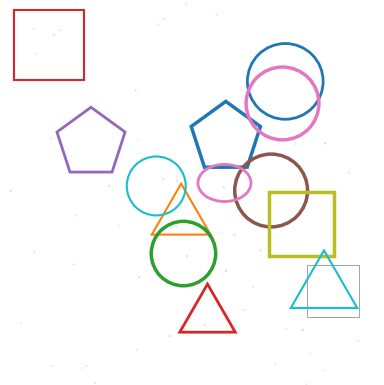[{"shape": "pentagon", "thickness": 2.5, "radius": 0.47, "center": [0.587, 0.642]}, {"shape": "circle", "thickness": 2, "radius": 0.49, "center": [0.741, 0.789]}, {"shape": "triangle", "thickness": 1.5, "radius": 0.44, "center": [0.471, 0.435]}, {"shape": "circle", "thickness": 2.5, "radius": 0.42, "center": [0.476, 0.341]}, {"shape": "square", "thickness": 1.5, "radius": 0.45, "center": [0.127, 0.883]}, {"shape": "triangle", "thickness": 2, "radius": 0.42, "center": [0.539, 0.179]}, {"shape": "pentagon", "thickness": 2, "radius": 0.47, "center": [0.236, 0.628]}, {"shape": "circle", "thickness": 2.5, "radius": 0.47, "center": [0.704, 0.505]}, {"shape": "oval", "thickness": 2, "radius": 0.34, "center": [0.583, 0.525]}, {"shape": "circle", "thickness": 2.5, "radius": 0.47, "center": [0.734, 0.731]}, {"shape": "square", "thickness": 0.5, "radius": 0.34, "center": [0.865, 0.245]}, {"shape": "square", "thickness": 2.5, "radius": 0.42, "center": [0.783, 0.418]}, {"shape": "triangle", "thickness": 1.5, "radius": 0.5, "center": [0.842, 0.25]}, {"shape": "circle", "thickness": 1.5, "radius": 0.38, "center": [0.406, 0.517]}]